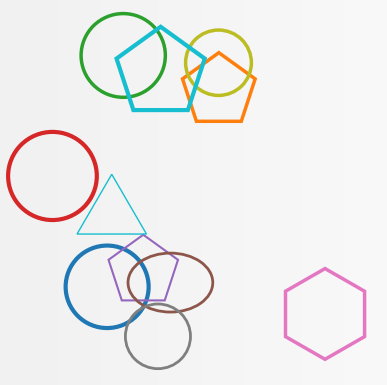[{"shape": "circle", "thickness": 3, "radius": 0.54, "center": [0.276, 0.255]}, {"shape": "pentagon", "thickness": 2.5, "radius": 0.49, "center": [0.565, 0.765]}, {"shape": "circle", "thickness": 2.5, "radius": 0.54, "center": [0.318, 0.856]}, {"shape": "circle", "thickness": 3, "radius": 0.57, "center": [0.135, 0.543]}, {"shape": "pentagon", "thickness": 1.5, "radius": 0.47, "center": [0.37, 0.296]}, {"shape": "oval", "thickness": 2, "radius": 0.55, "center": [0.44, 0.266]}, {"shape": "hexagon", "thickness": 2.5, "radius": 0.59, "center": [0.839, 0.185]}, {"shape": "circle", "thickness": 2, "radius": 0.42, "center": [0.408, 0.126]}, {"shape": "circle", "thickness": 2.5, "radius": 0.42, "center": [0.564, 0.837]}, {"shape": "triangle", "thickness": 1, "radius": 0.52, "center": [0.288, 0.444]}, {"shape": "pentagon", "thickness": 3, "radius": 0.6, "center": [0.415, 0.811]}]